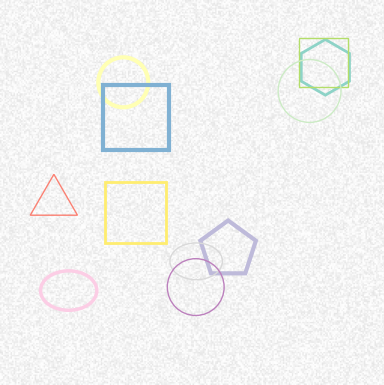[{"shape": "hexagon", "thickness": 2, "radius": 0.36, "center": [0.845, 0.825]}, {"shape": "circle", "thickness": 3, "radius": 0.32, "center": [0.32, 0.786]}, {"shape": "pentagon", "thickness": 3, "radius": 0.38, "center": [0.593, 0.351]}, {"shape": "triangle", "thickness": 1, "radius": 0.35, "center": [0.14, 0.476]}, {"shape": "square", "thickness": 3, "radius": 0.43, "center": [0.353, 0.695]}, {"shape": "square", "thickness": 1, "radius": 0.32, "center": [0.841, 0.837]}, {"shape": "oval", "thickness": 2.5, "radius": 0.37, "center": [0.178, 0.245]}, {"shape": "oval", "thickness": 1, "radius": 0.34, "center": [0.51, 0.321]}, {"shape": "circle", "thickness": 1, "radius": 0.37, "center": [0.508, 0.254]}, {"shape": "circle", "thickness": 1, "radius": 0.41, "center": [0.804, 0.764]}, {"shape": "square", "thickness": 2, "radius": 0.4, "center": [0.352, 0.449]}]